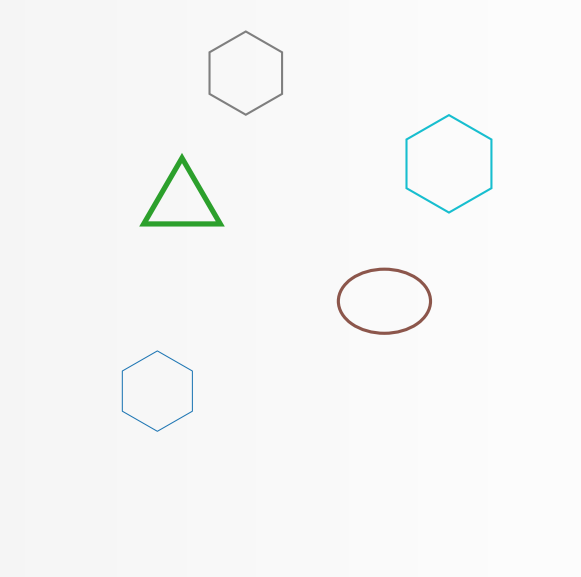[{"shape": "hexagon", "thickness": 0.5, "radius": 0.35, "center": [0.271, 0.322]}, {"shape": "triangle", "thickness": 2.5, "radius": 0.38, "center": [0.313, 0.649]}, {"shape": "oval", "thickness": 1.5, "radius": 0.4, "center": [0.661, 0.478]}, {"shape": "hexagon", "thickness": 1, "radius": 0.36, "center": [0.423, 0.873]}, {"shape": "hexagon", "thickness": 1, "radius": 0.42, "center": [0.772, 0.715]}]